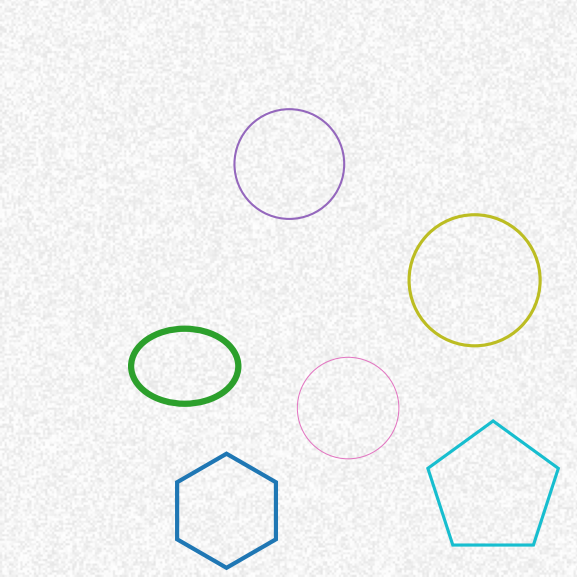[{"shape": "hexagon", "thickness": 2, "radius": 0.49, "center": [0.392, 0.115]}, {"shape": "oval", "thickness": 3, "radius": 0.46, "center": [0.32, 0.365]}, {"shape": "circle", "thickness": 1, "radius": 0.48, "center": [0.501, 0.715]}, {"shape": "circle", "thickness": 0.5, "radius": 0.44, "center": [0.603, 0.293]}, {"shape": "circle", "thickness": 1.5, "radius": 0.57, "center": [0.822, 0.514]}, {"shape": "pentagon", "thickness": 1.5, "radius": 0.59, "center": [0.854, 0.151]}]